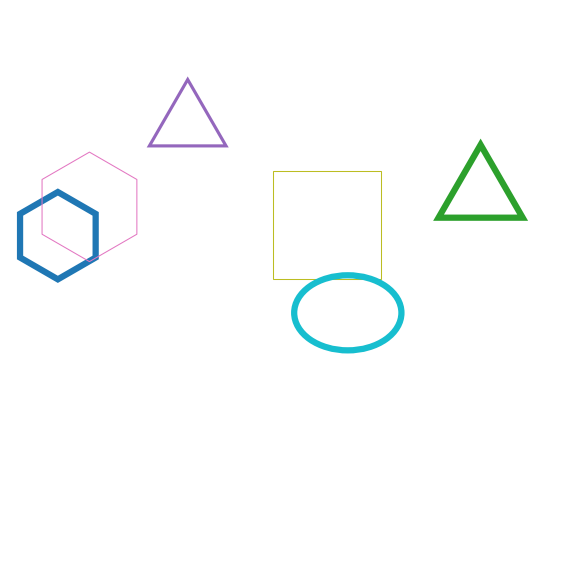[{"shape": "hexagon", "thickness": 3, "radius": 0.38, "center": [0.1, 0.591]}, {"shape": "triangle", "thickness": 3, "radius": 0.42, "center": [0.832, 0.664]}, {"shape": "triangle", "thickness": 1.5, "radius": 0.38, "center": [0.325, 0.785]}, {"shape": "hexagon", "thickness": 0.5, "radius": 0.47, "center": [0.155, 0.641]}, {"shape": "square", "thickness": 0.5, "radius": 0.47, "center": [0.567, 0.61]}, {"shape": "oval", "thickness": 3, "radius": 0.46, "center": [0.602, 0.457]}]